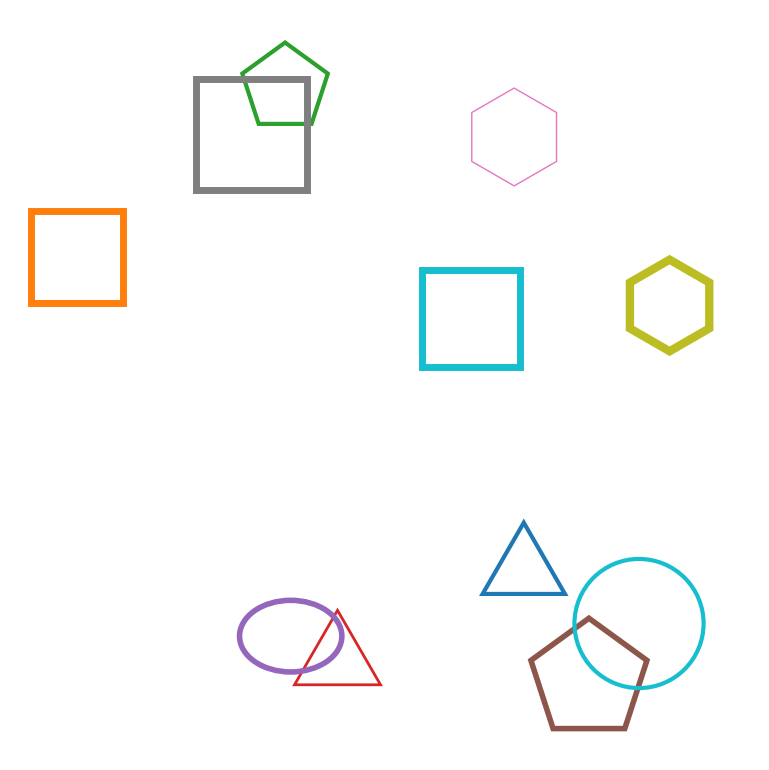[{"shape": "triangle", "thickness": 1.5, "radius": 0.31, "center": [0.68, 0.26]}, {"shape": "square", "thickness": 2.5, "radius": 0.3, "center": [0.1, 0.666]}, {"shape": "pentagon", "thickness": 1.5, "radius": 0.29, "center": [0.37, 0.886]}, {"shape": "triangle", "thickness": 1, "radius": 0.32, "center": [0.438, 0.143]}, {"shape": "oval", "thickness": 2, "radius": 0.33, "center": [0.378, 0.174]}, {"shape": "pentagon", "thickness": 2, "radius": 0.4, "center": [0.765, 0.118]}, {"shape": "hexagon", "thickness": 0.5, "radius": 0.32, "center": [0.668, 0.822]}, {"shape": "square", "thickness": 2.5, "radius": 0.36, "center": [0.327, 0.826]}, {"shape": "hexagon", "thickness": 3, "radius": 0.3, "center": [0.87, 0.603]}, {"shape": "circle", "thickness": 1.5, "radius": 0.42, "center": [0.83, 0.19]}, {"shape": "square", "thickness": 2.5, "radius": 0.32, "center": [0.612, 0.587]}]